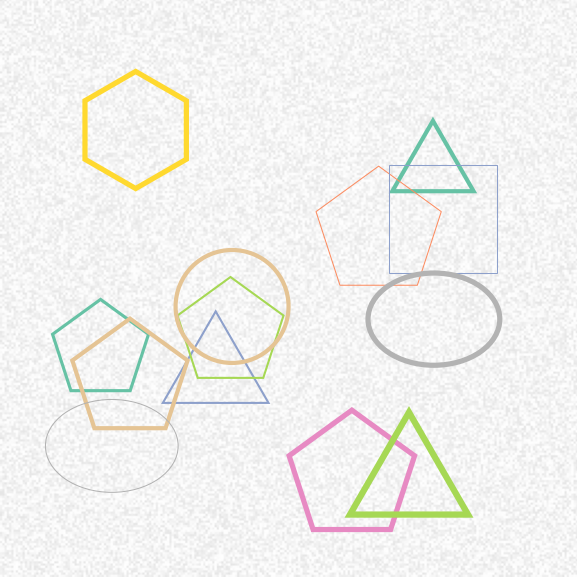[{"shape": "triangle", "thickness": 2, "radius": 0.41, "center": [0.75, 0.709]}, {"shape": "pentagon", "thickness": 1.5, "radius": 0.44, "center": [0.174, 0.393]}, {"shape": "pentagon", "thickness": 0.5, "radius": 0.57, "center": [0.656, 0.597]}, {"shape": "triangle", "thickness": 1, "radius": 0.53, "center": [0.373, 0.354]}, {"shape": "square", "thickness": 0.5, "radius": 0.46, "center": [0.767, 0.62]}, {"shape": "pentagon", "thickness": 2.5, "radius": 0.57, "center": [0.609, 0.175]}, {"shape": "pentagon", "thickness": 1, "radius": 0.48, "center": [0.399, 0.423]}, {"shape": "triangle", "thickness": 3, "radius": 0.59, "center": [0.708, 0.167]}, {"shape": "hexagon", "thickness": 2.5, "radius": 0.51, "center": [0.235, 0.774]}, {"shape": "pentagon", "thickness": 2, "radius": 0.52, "center": [0.225, 0.343]}, {"shape": "circle", "thickness": 2, "radius": 0.49, "center": [0.402, 0.468]}, {"shape": "oval", "thickness": 2.5, "radius": 0.57, "center": [0.751, 0.447]}, {"shape": "oval", "thickness": 0.5, "radius": 0.57, "center": [0.194, 0.227]}]